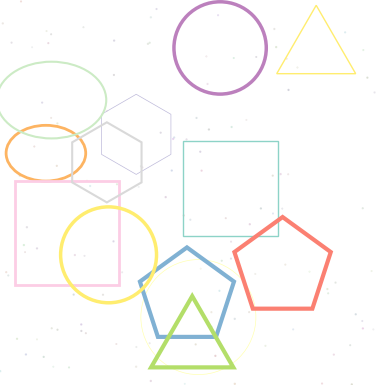[{"shape": "square", "thickness": 1, "radius": 0.62, "center": [0.599, 0.51]}, {"shape": "circle", "thickness": 0.5, "radius": 0.75, "center": [0.515, 0.176]}, {"shape": "hexagon", "thickness": 0.5, "radius": 0.52, "center": [0.354, 0.651]}, {"shape": "pentagon", "thickness": 3, "radius": 0.66, "center": [0.734, 0.305]}, {"shape": "pentagon", "thickness": 3, "radius": 0.64, "center": [0.486, 0.229]}, {"shape": "oval", "thickness": 2, "radius": 0.52, "center": [0.119, 0.602]}, {"shape": "triangle", "thickness": 3, "radius": 0.62, "center": [0.499, 0.107]}, {"shape": "square", "thickness": 2, "radius": 0.68, "center": [0.174, 0.395]}, {"shape": "hexagon", "thickness": 1.5, "radius": 0.52, "center": [0.278, 0.578]}, {"shape": "circle", "thickness": 2.5, "radius": 0.6, "center": [0.572, 0.875]}, {"shape": "oval", "thickness": 1.5, "radius": 0.71, "center": [0.134, 0.74]}, {"shape": "triangle", "thickness": 1, "radius": 0.59, "center": [0.821, 0.868]}, {"shape": "circle", "thickness": 2.5, "radius": 0.62, "center": [0.282, 0.338]}]